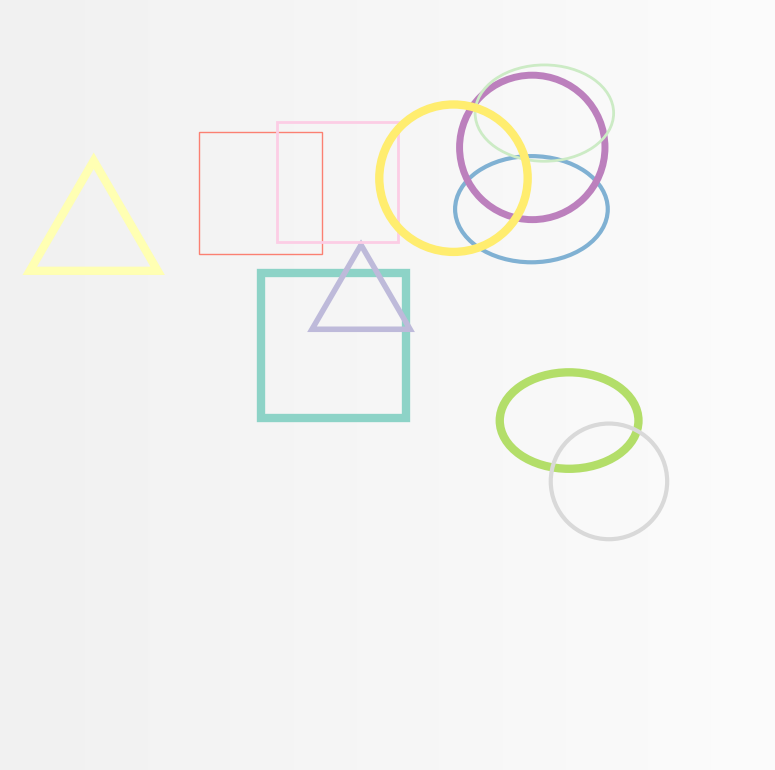[{"shape": "square", "thickness": 3, "radius": 0.47, "center": [0.43, 0.551]}, {"shape": "triangle", "thickness": 3, "radius": 0.48, "center": [0.121, 0.696]}, {"shape": "triangle", "thickness": 2, "radius": 0.37, "center": [0.466, 0.609]}, {"shape": "square", "thickness": 0.5, "radius": 0.4, "center": [0.336, 0.749]}, {"shape": "oval", "thickness": 1.5, "radius": 0.49, "center": [0.686, 0.728]}, {"shape": "oval", "thickness": 3, "radius": 0.45, "center": [0.734, 0.454]}, {"shape": "square", "thickness": 1, "radius": 0.39, "center": [0.436, 0.764]}, {"shape": "circle", "thickness": 1.5, "radius": 0.38, "center": [0.786, 0.375]}, {"shape": "circle", "thickness": 2.5, "radius": 0.47, "center": [0.687, 0.809]}, {"shape": "oval", "thickness": 1, "radius": 0.45, "center": [0.702, 0.853]}, {"shape": "circle", "thickness": 3, "radius": 0.48, "center": [0.585, 0.769]}]